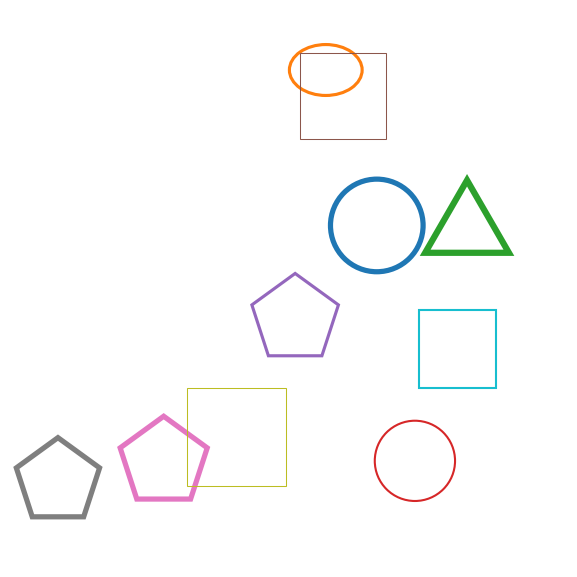[{"shape": "circle", "thickness": 2.5, "radius": 0.4, "center": [0.652, 0.609]}, {"shape": "oval", "thickness": 1.5, "radius": 0.31, "center": [0.564, 0.878]}, {"shape": "triangle", "thickness": 3, "radius": 0.42, "center": [0.809, 0.603]}, {"shape": "circle", "thickness": 1, "radius": 0.35, "center": [0.718, 0.201]}, {"shape": "pentagon", "thickness": 1.5, "radius": 0.39, "center": [0.511, 0.447]}, {"shape": "square", "thickness": 0.5, "radius": 0.37, "center": [0.593, 0.833]}, {"shape": "pentagon", "thickness": 2.5, "radius": 0.4, "center": [0.283, 0.199]}, {"shape": "pentagon", "thickness": 2.5, "radius": 0.38, "center": [0.1, 0.166]}, {"shape": "square", "thickness": 0.5, "radius": 0.43, "center": [0.41, 0.243]}, {"shape": "square", "thickness": 1, "radius": 0.34, "center": [0.792, 0.395]}]